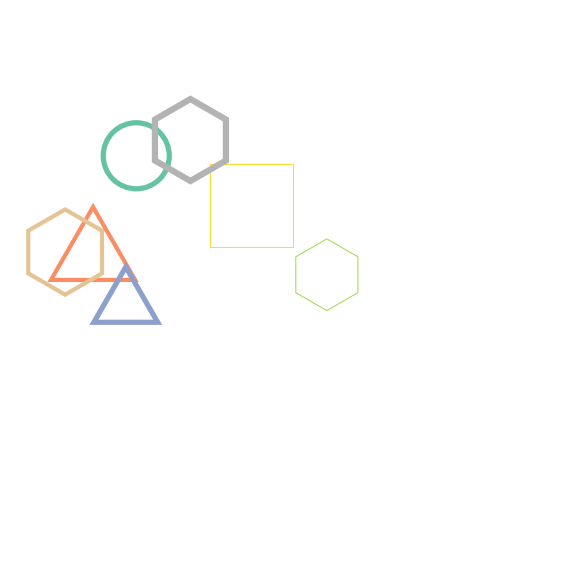[{"shape": "circle", "thickness": 2.5, "radius": 0.29, "center": [0.236, 0.729]}, {"shape": "triangle", "thickness": 2, "radius": 0.42, "center": [0.161, 0.557]}, {"shape": "triangle", "thickness": 2.5, "radius": 0.32, "center": [0.218, 0.473]}, {"shape": "hexagon", "thickness": 0.5, "radius": 0.31, "center": [0.566, 0.523]}, {"shape": "square", "thickness": 0.5, "radius": 0.36, "center": [0.435, 0.644]}, {"shape": "hexagon", "thickness": 2, "radius": 0.37, "center": [0.113, 0.563]}, {"shape": "hexagon", "thickness": 3, "radius": 0.35, "center": [0.33, 0.757]}]